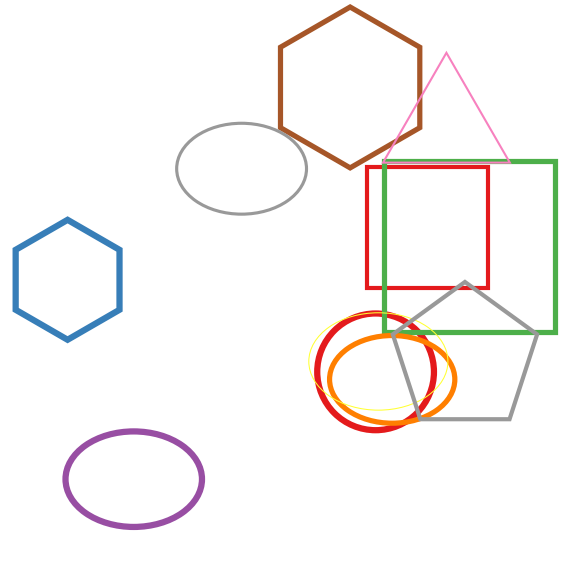[{"shape": "circle", "thickness": 3, "radius": 0.51, "center": [0.65, 0.355]}, {"shape": "square", "thickness": 2, "radius": 0.52, "center": [0.741, 0.606]}, {"shape": "hexagon", "thickness": 3, "radius": 0.52, "center": [0.117, 0.515]}, {"shape": "square", "thickness": 2.5, "radius": 0.74, "center": [0.813, 0.572]}, {"shape": "oval", "thickness": 3, "radius": 0.59, "center": [0.232, 0.169]}, {"shape": "oval", "thickness": 2.5, "radius": 0.54, "center": [0.679, 0.342]}, {"shape": "oval", "thickness": 0.5, "radius": 0.6, "center": [0.655, 0.373]}, {"shape": "hexagon", "thickness": 2.5, "radius": 0.7, "center": [0.606, 0.848]}, {"shape": "triangle", "thickness": 1, "radius": 0.63, "center": [0.773, 0.781]}, {"shape": "oval", "thickness": 1.5, "radius": 0.56, "center": [0.418, 0.707]}, {"shape": "pentagon", "thickness": 2, "radius": 0.66, "center": [0.805, 0.38]}]